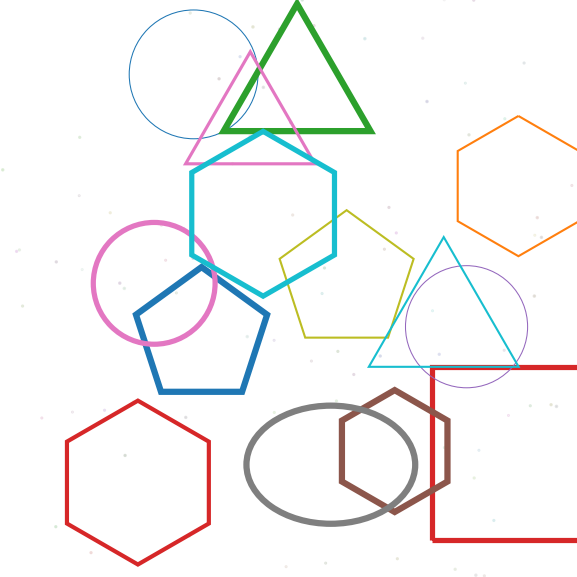[{"shape": "circle", "thickness": 0.5, "radius": 0.56, "center": [0.335, 0.87]}, {"shape": "pentagon", "thickness": 3, "radius": 0.6, "center": [0.349, 0.417]}, {"shape": "hexagon", "thickness": 1, "radius": 0.61, "center": [0.898, 0.677]}, {"shape": "triangle", "thickness": 3, "radius": 0.73, "center": [0.514, 0.846]}, {"shape": "hexagon", "thickness": 2, "radius": 0.71, "center": [0.239, 0.164]}, {"shape": "square", "thickness": 2.5, "radius": 0.75, "center": [0.897, 0.213]}, {"shape": "circle", "thickness": 0.5, "radius": 0.53, "center": [0.808, 0.433]}, {"shape": "hexagon", "thickness": 3, "radius": 0.53, "center": [0.683, 0.218]}, {"shape": "triangle", "thickness": 1.5, "radius": 0.65, "center": [0.433, 0.78]}, {"shape": "circle", "thickness": 2.5, "radius": 0.53, "center": [0.267, 0.509]}, {"shape": "oval", "thickness": 3, "radius": 0.73, "center": [0.573, 0.194]}, {"shape": "pentagon", "thickness": 1, "radius": 0.61, "center": [0.6, 0.513]}, {"shape": "triangle", "thickness": 1, "radius": 0.75, "center": [0.768, 0.439]}, {"shape": "hexagon", "thickness": 2.5, "radius": 0.71, "center": [0.456, 0.629]}]